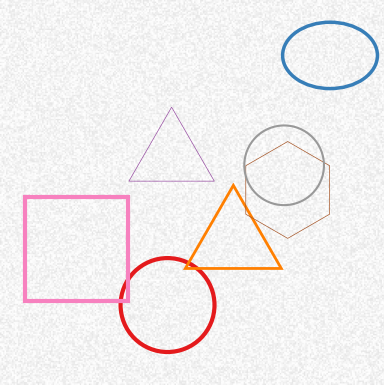[{"shape": "circle", "thickness": 3, "radius": 0.61, "center": [0.435, 0.208]}, {"shape": "oval", "thickness": 2.5, "radius": 0.62, "center": [0.857, 0.856]}, {"shape": "triangle", "thickness": 0.5, "radius": 0.64, "center": [0.446, 0.594]}, {"shape": "triangle", "thickness": 2, "radius": 0.72, "center": [0.606, 0.375]}, {"shape": "hexagon", "thickness": 0.5, "radius": 0.63, "center": [0.747, 0.507]}, {"shape": "square", "thickness": 3, "radius": 0.67, "center": [0.198, 0.353]}, {"shape": "circle", "thickness": 1.5, "radius": 0.52, "center": [0.738, 0.571]}]